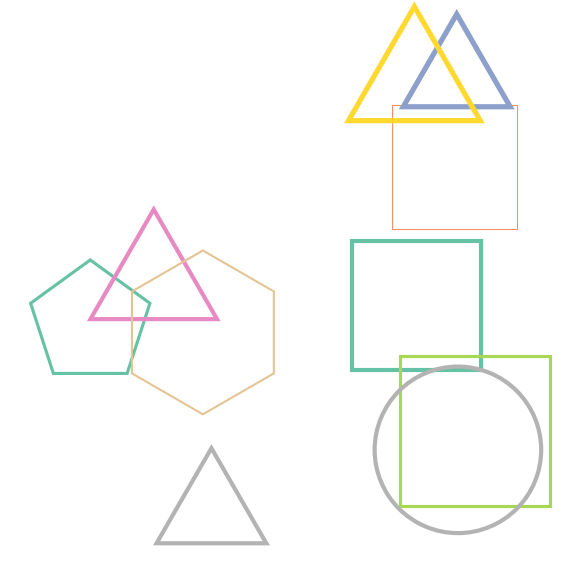[{"shape": "square", "thickness": 2, "radius": 0.56, "center": [0.722, 0.471]}, {"shape": "pentagon", "thickness": 1.5, "radius": 0.54, "center": [0.156, 0.44]}, {"shape": "square", "thickness": 0.5, "radius": 0.54, "center": [0.787, 0.71]}, {"shape": "triangle", "thickness": 2.5, "radius": 0.53, "center": [0.791, 0.868]}, {"shape": "triangle", "thickness": 2, "radius": 0.63, "center": [0.266, 0.51]}, {"shape": "square", "thickness": 1.5, "radius": 0.65, "center": [0.823, 0.252]}, {"shape": "triangle", "thickness": 2.5, "radius": 0.66, "center": [0.718, 0.856]}, {"shape": "hexagon", "thickness": 1, "radius": 0.71, "center": [0.351, 0.424]}, {"shape": "circle", "thickness": 2, "radius": 0.72, "center": [0.793, 0.22]}, {"shape": "triangle", "thickness": 2, "radius": 0.55, "center": [0.366, 0.113]}]